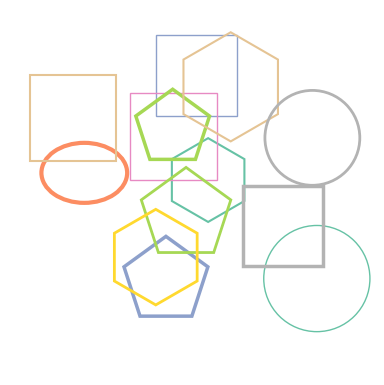[{"shape": "hexagon", "thickness": 1.5, "radius": 0.54, "center": [0.541, 0.532]}, {"shape": "circle", "thickness": 1, "radius": 0.69, "center": [0.823, 0.276]}, {"shape": "oval", "thickness": 3, "radius": 0.56, "center": [0.219, 0.551]}, {"shape": "square", "thickness": 1, "radius": 0.52, "center": [0.51, 0.804]}, {"shape": "pentagon", "thickness": 2.5, "radius": 0.57, "center": [0.431, 0.271]}, {"shape": "square", "thickness": 1, "radius": 0.56, "center": [0.45, 0.646]}, {"shape": "pentagon", "thickness": 2.5, "radius": 0.5, "center": [0.448, 0.667]}, {"shape": "pentagon", "thickness": 2, "radius": 0.61, "center": [0.483, 0.443]}, {"shape": "hexagon", "thickness": 2, "radius": 0.62, "center": [0.405, 0.332]}, {"shape": "hexagon", "thickness": 1.5, "radius": 0.71, "center": [0.599, 0.774]}, {"shape": "square", "thickness": 1.5, "radius": 0.56, "center": [0.19, 0.693]}, {"shape": "circle", "thickness": 2, "radius": 0.62, "center": [0.811, 0.642]}, {"shape": "square", "thickness": 2.5, "radius": 0.52, "center": [0.734, 0.413]}]